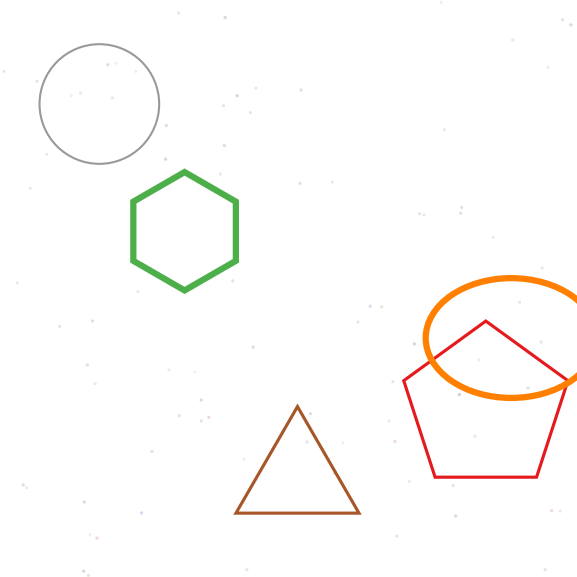[{"shape": "pentagon", "thickness": 1.5, "radius": 0.75, "center": [0.841, 0.294]}, {"shape": "hexagon", "thickness": 3, "radius": 0.51, "center": [0.32, 0.599]}, {"shape": "oval", "thickness": 3, "radius": 0.74, "center": [0.885, 0.414]}, {"shape": "triangle", "thickness": 1.5, "radius": 0.61, "center": [0.515, 0.172]}, {"shape": "circle", "thickness": 1, "radius": 0.52, "center": [0.172, 0.819]}]